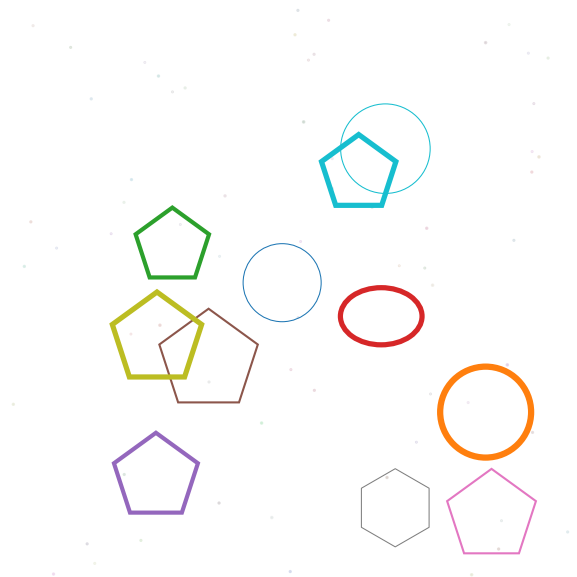[{"shape": "circle", "thickness": 0.5, "radius": 0.34, "center": [0.489, 0.51]}, {"shape": "circle", "thickness": 3, "radius": 0.39, "center": [0.841, 0.286]}, {"shape": "pentagon", "thickness": 2, "radius": 0.33, "center": [0.298, 0.573]}, {"shape": "oval", "thickness": 2.5, "radius": 0.35, "center": [0.66, 0.452]}, {"shape": "pentagon", "thickness": 2, "radius": 0.38, "center": [0.27, 0.173]}, {"shape": "pentagon", "thickness": 1, "radius": 0.45, "center": [0.361, 0.375]}, {"shape": "pentagon", "thickness": 1, "radius": 0.4, "center": [0.851, 0.106]}, {"shape": "hexagon", "thickness": 0.5, "radius": 0.34, "center": [0.684, 0.12]}, {"shape": "pentagon", "thickness": 2.5, "radius": 0.41, "center": [0.272, 0.412]}, {"shape": "pentagon", "thickness": 2.5, "radius": 0.34, "center": [0.621, 0.698]}, {"shape": "circle", "thickness": 0.5, "radius": 0.39, "center": [0.667, 0.742]}]